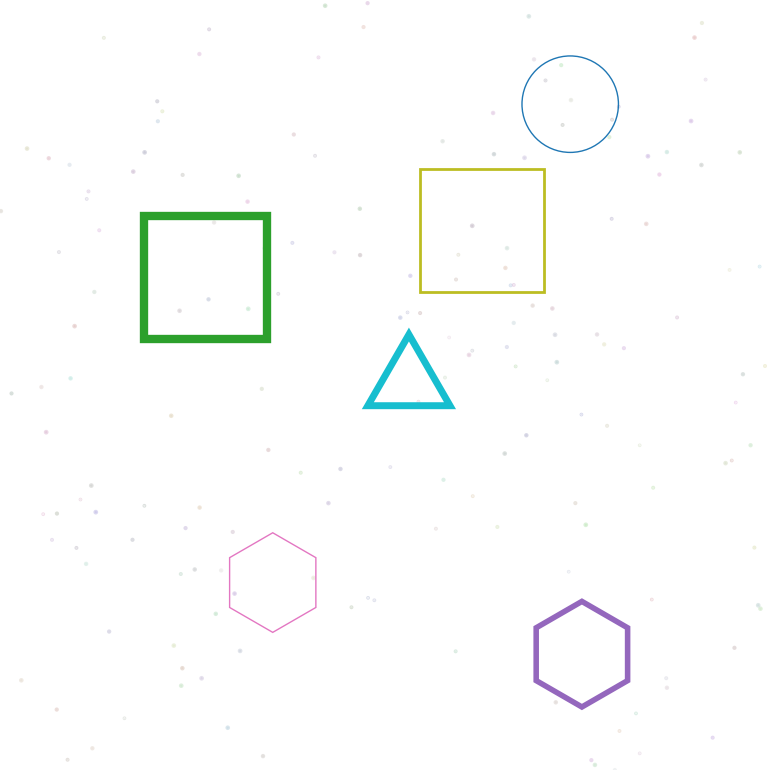[{"shape": "circle", "thickness": 0.5, "radius": 0.31, "center": [0.741, 0.865]}, {"shape": "square", "thickness": 3, "radius": 0.4, "center": [0.267, 0.64]}, {"shape": "hexagon", "thickness": 2, "radius": 0.34, "center": [0.756, 0.15]}, {"shape": "hexagon", "thickness": 0.5, "radius": 0.32, "center": [0.354, 0.243]}, {"shape": "square", "thickness": 1, "radius": 0.4, "center": [0.626, 0.701]}, {"shape": "triangle", "thickness": 2.5, "radius": 0.31, "center": [0.531, 0.504]}]